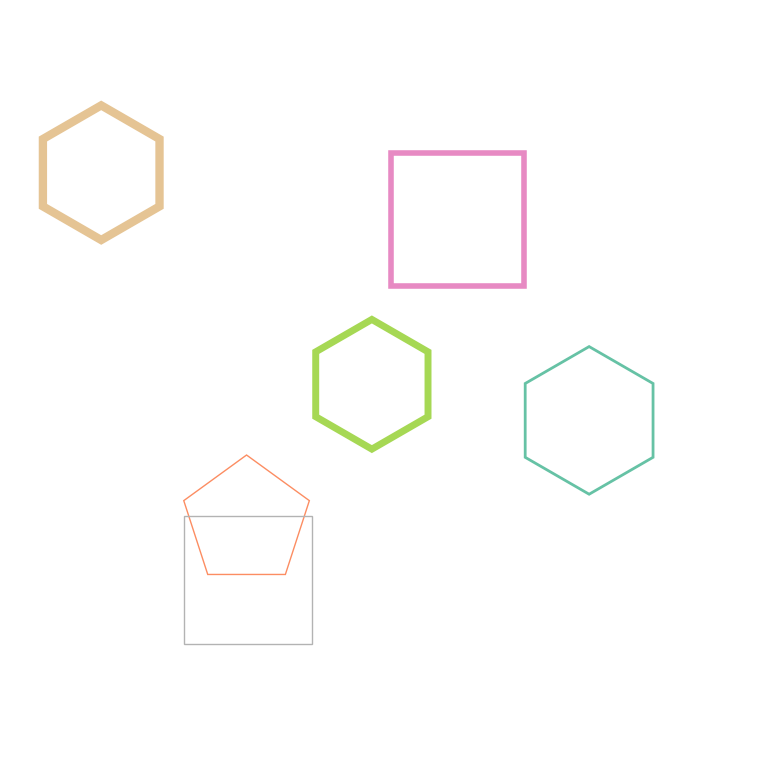[{"shape": "hexagon", "thickness": 1, "radius": 0.48, "center": [0.765, 0.454]}, {"shape": "pentagon", "thickness": 0.5, "radius": 0.43, "center": [0.32, 0.323]}, {"shape": "square", "thickness": 2, "radius": 0.43, "center": [0.594, 0.715]}, {"shape": "hexagon", "thickness": 2.5, "radius": 0.42, "center": [0.483, 0.501]}, {"shape": "hexagon", "thickness": 3, "radius": 0.44, "center": [0.131, 0.776]}, {"shape": "square", "thickness": 0.5, "radius": 0.41, "center": [0.322, 0.247]}]